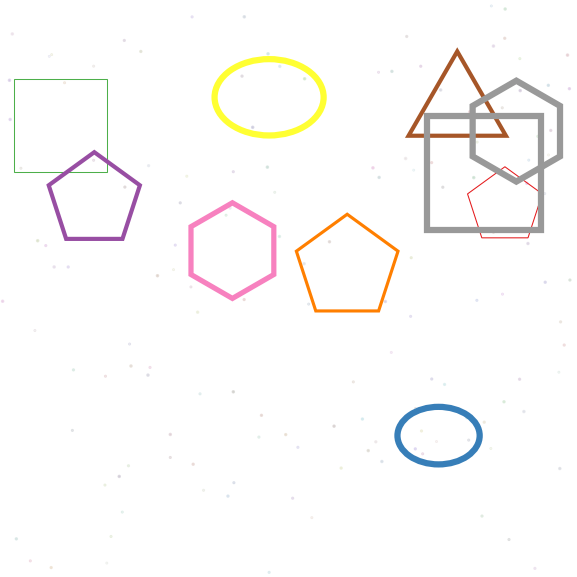[{"shape": "pentagon", "thickness": 0.5, "radius": 0.34, "center": [0.874, 0.642]}, {"shape": "oval", "thickness": 3, "radius": 0.36, "center": [0.759, 0.245]}, {"shape": "square", "thickness": 0.5, "radius": 0.4, "center": [0.105, 0.782]}, {"shape": "pentagon", "thickness": 2, "radius": 0.42, "center": [0.163, 0.653]}, {"shape": "pentagon", "thickness": 1.5, "radius": 0.46, "center": [0.601, 0.536]}, {"shape": "oval", "thickness": 3, "radius": 0.47, "center": [0.466, 0.831]}, {"shape": "triangle", "thickness": 2, "radius": 0.49, "center": [0.792, 0.813]}, {"shape": "hexagon", "thickness": 2.5, "radius": 0.41, "center": [0.402, 0.565]}, {"shape": "hexagon", "thickness": 3, "radius": 0.44, "center": [0.894, 0.772]}, {"shape": "square", "thickness": 3, "radius": 0.49, "center": [0.839, 0.7]}]